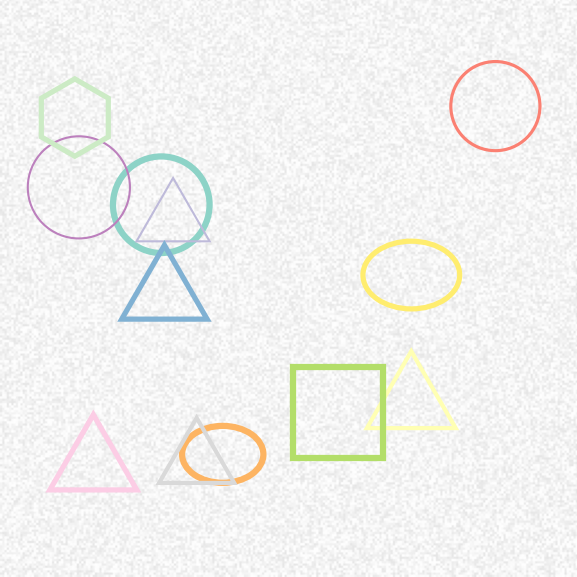[{"shape": "circle", "thickness": 3, "radius": 0.42, "center": [0.279, 0.645]}, {"shape": "triangle", "thickness": 2, "radius": 0.44, "center": [0.712, 0.302]}, {"shape": "triangle", "thickness": 1, "radius": 0.37, "center": [0.3, 0.618]}, {"shape": "circle", "thickness": 1.5, "radius": 0.39, "center": [0.858, 0.815]}, {"shape": "triangle", "thickness": 2.5, "radius": 0.43, "center": [0.285, 0.489]}, {"shape": "oval", "thickness": 3, "radius": 0.35, "center": [0.386, 0.212]}, {"shape": "square", "thickness": 3, "radius": 0.39, "center": [0.585, 0.285]}, {"shape": "triangle", "thickness": 2.5, "radius": 0.43, "center": [0.162, 0.194]}, {"shape": "triangle", "thickness": 2, "radius": 0.38, "center": [0.34, 0.2]}, {"shape": "circle", "thickness": 1, "radius": 0.44, "center": [0.137, 0.675]}, {"shape": "hexagon", "thickness": 2.5, "radius": 0.33, "center": [0.13, 0.796]}, {"shape": "oval", "thickness": 2.5, "radius": 0.42, "center": [0.712, 0.523]}]